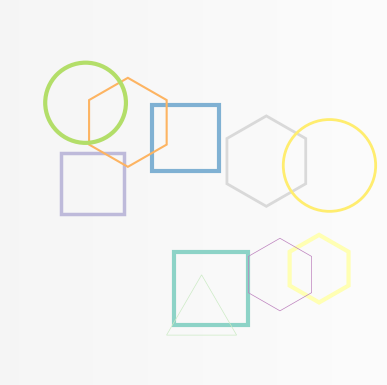[{"shape": "square", "thickness": 3, "radius": 0.48, "center": [0.544, 0.251]}, {"shape": "hexagon", "thickness": 3, "radius": 0.44, "center": [0.823, 0.302]}, {"shape": "square", "thickness": 2.5, "radius": 0.4, "center": [0.239, 0.523]}, {"shape": "square", "thickness": 3, "radius": 0.43, "center": [0.478, 0.641]}, {"shape": "hexagon", "thickness": 1.5, "radius": 0.58, "center": [0.33, 0.682]}, {"shape": "circle", "thickness": 3, "radius": 0.52, "center": [0.221, 0.733]}, {"shape": "hexagon", "thickness": 2, "radius": 0.59, "center": [0.687, 0.581]}, {"shape": "hexagon", "thickness": 0.5, "radius": 0.47, "center": [0.722, 0.287]}, {"shape": "triangle", "thickness": 0.5, "radius": 0.52, "center": [0.52, 0.182]}, {"shape": "circle", "thickness": 2, "radius": 0.6, "center": [0.85, 0.57]}]